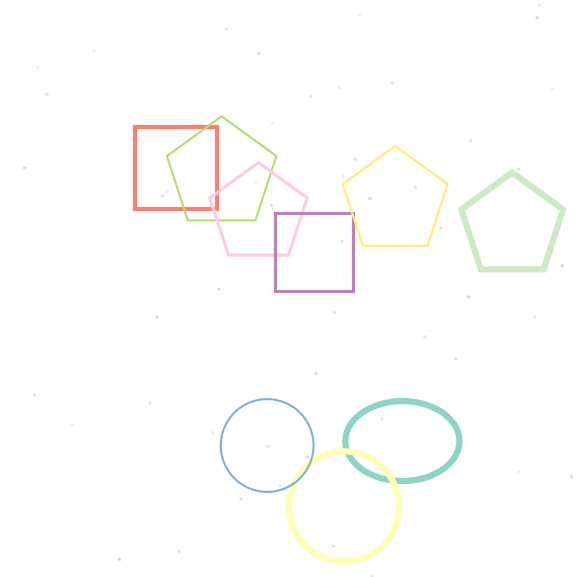[{"shape": "oval", "thickness": 3, "radius": 0.49, "center": [0.697, 0.235]}, {"shape": "circle", "thickness": 3, "radius": 0.48, "center": [0.596, 0.122]}, {"shape": "square", "thickness": 2, "radius": 0.35, "center": [0.304, 0.709]}, {"shape": "circle", "thickness": 1, "radius": 0.4, "center": [0.463, 0.228]}, {"shape": "pentagon", "thickness": 1, "radius": 0.5, "center": [0.384, 0.698]}, {"shape": "pentagon", "thickness": 1.5, "radius": 0.44, "center": [0.448, 0.629]}, {"shape": "square", "thickness": 1.5, "radius": 0.34, "center": [0.543, 0.563]}, {"shape": "pentagon", "thickness": 3, "radius": 0.46, "center": [0.887, 0.608]}, {"shape": "pentagon", "thickness": 1, "radius": 0.48, "center": [0.684, 0.651]}]